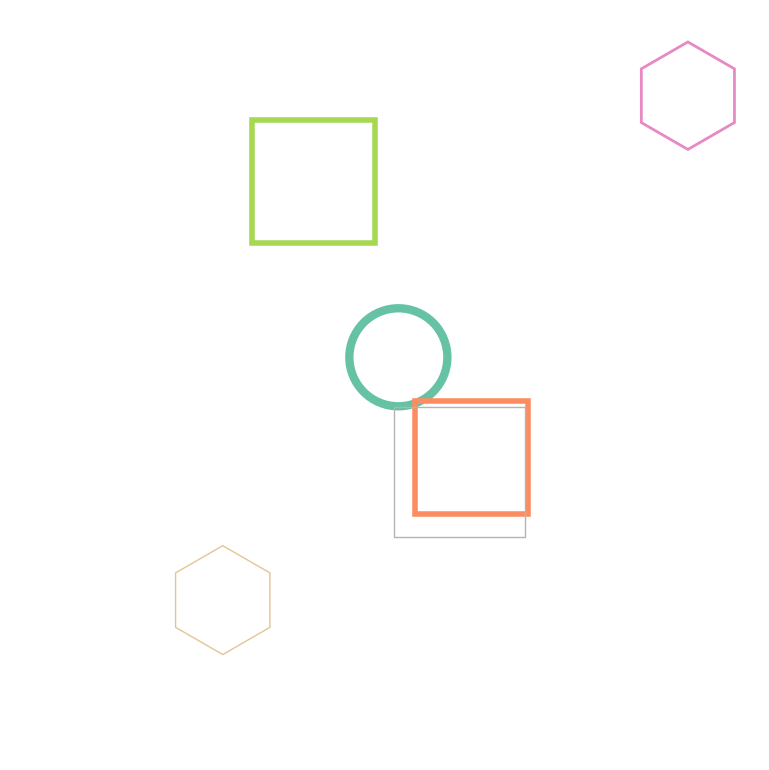[{"shape": "circle", "thickness": 3, "radius": 0.32, "center": [0.517, 0.536]}, {"shape": "square", "thickness": 2, "radius": 0.37, "center": [0.612, 0.406]}, {"shape": "hexagon", "thickness": 1, "radius": 0.35, "center": [0.893, 0.876]}, {"shape": "square", "thickness": 2, "radius": 0.4, "center": [0.407, 0.764]}, {"shape": "hexagon", "thickness": 0.5, "radius": 0.35, "center": [0.289, 0.221]}, {"shape": "square", "thickness": 0.5, "radius": 0.42, "center": [0.597, 0.387]}]